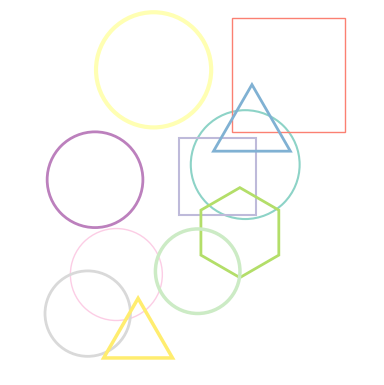[{"shape": "circle", "thickness": 1.5, "radius": 0.71, "center": [0.637, 0.572]}, {"shape": "circle", "thickness": 3, "radius": 0.75, "center": [0.399, 0.819]}, {"shape": "square", "thickness": 1.5, "radius": 0.5, "center": [0.564, 0.541]}, {"shape": "square", "thickness": 1, "radius": 0.74, "center": [0.749, 0.805]}, {"shape": "triangle", "thickness": 2, "radius": 0.58, "center": [0.654, 0.665]}, {"shape": "hexagon", "thickness": 2, "radius": 0.58, "center": [0.623, 0.396]}, {"shape": "circle", "thickness": 1, "radius": 0.6, "center": [0.302, 0.287]}, {"shape": "circle", "thickness": 2, "radius": 0.55, "center": [0.228, 0.185]}, {"shape": "circle", "thickness": 2, "radius": 0.62, "center": [0.247, 0.533]}, {"shape": "circle", "thickness": 2.5, "radius": 0.55, "center": [0.513, 0.296]}, {"shape": "triangle", "thickness": 2.5, "radius": 0.52, "center": [0.359, 0.122]}]